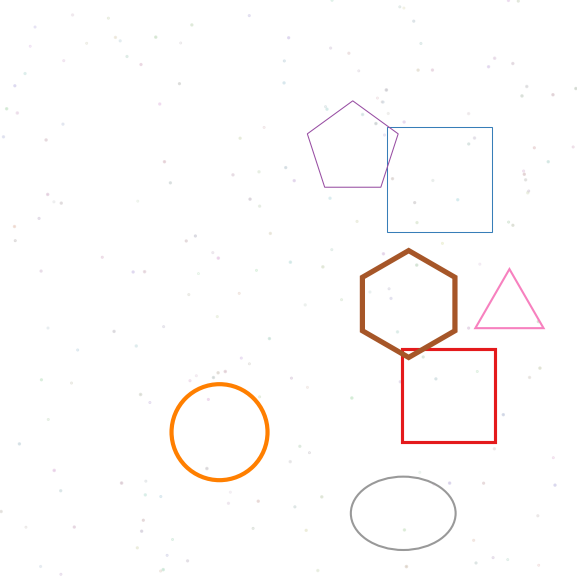[{"shape": "square", "thickness": 1.5, "radius": 0.4, "center": [0.777, 0.314]}, {"shape": "square", "thickness": 0.5, "radius": 0.45, "center": [0.761, 0.688]}, {"shape": "pentagon", "thickness": 0.5, "radius": 0.41, "center": [0.611, 0.742]}, {"shape": "circle", "thickness": 2, "radius": 0.42, "center": [0.38, 0.251]}, {"shape": "hexagon", "thickness": 2.5, "radius": 0.46, "center": [0.708, 0.473]}, {"shape": "triangle", "thickness": 1, "radius": 0.34, "center": [0.882, 0.465]}, {"shape": "oval", "thickness": 1, "radius": 0.45, "center": [0.698, 0.11]}]